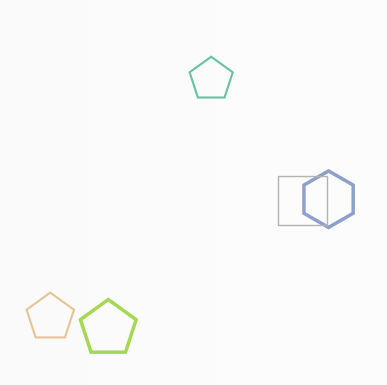[{"shape": "pentagon", "thickness": 1.5, "radius": 0.29, "center": [0.545, 0.794]}, {"shape": "hexagon", "thickness": 2.5, "radius": 0.37, "center": [0.848, 0.483]}, {"shape": "pentagon", "thickness": 2.5, "radius": 0.38, "center": [0.279, 0.146]}, {"shape": "pentagon", "thickness": 1.5, "radius": 0.32, "center": [0.13, 0.176]}, {"shape": "square", "thickness": 1, "radius": 0.32, "center": [0.78, 0.479]}]